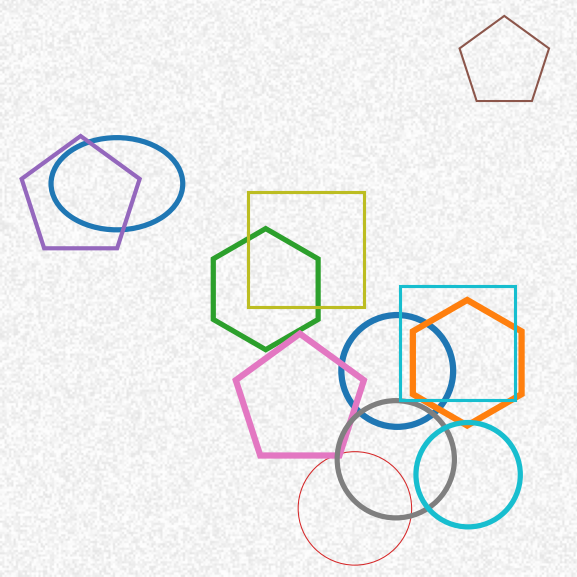[{"shape": "oval", "thickness": 2.5, "radius": 0.57, "center": [0.202, 0.681]}, {"shape": "circle", "thickness": 3, "radius": 0.48, "center": [0.688, 0.357]}, {"shape": "hexagon", "thickness": 3, "radius": 0.54, "center": [0.809, 0.371]}, {"shape": "hexagon", "thickness": 2.5, "radius": 0.52, "center": [0.46, 0.498]}, {"shape": "circle", "thickness": 0.5, "radius": 0.49, "center": [0.615, 0.119]}, {"shape": "pentagon", "thickness": 2, "radius": 0.54, "center": [0.14, 0.656]}, {"shape": "pentagon", "thickness": 1, "radius": 0.41, "center": [0.873, 0.89]}, {"shape": "pentagon", "thickness": 3, "radius": 0.58, "center": [0.519, 0.305]}, {"shape": "circle", "thickness": 2.5, "radius": 0.51, "center": [0.685, 0.204]}, {"shape": "square", "thickness": 1.5, "radius": 0.5, "center": [0.53, 0.567]}, {"shape": "square", "thickness": 1.5, "radius": 0.49, "center": [0.792, 0.405]}, {"shape": "circle", "thickness": 2.5, "radius": 0.45, "center": [0.811, 0.177]}]